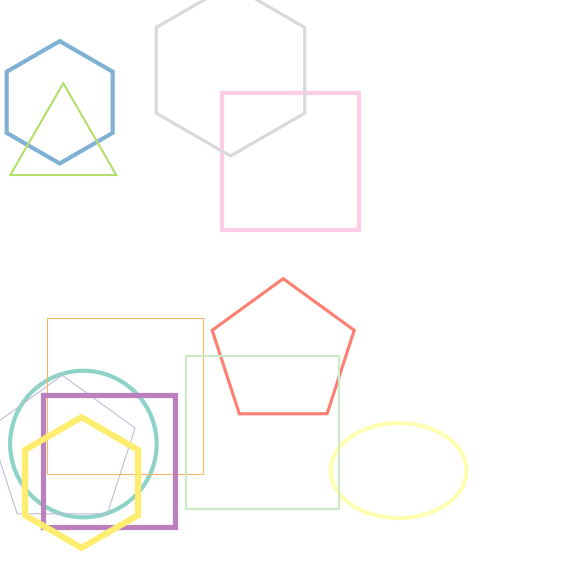[{"shape": "circle", "thickness": 2, "radius": 0.63, "center": [0.144, 0.23]}, {"shape": "oval", "thickness": 2, "radius": 0.59, "center": [0.69, 0.184]}, {"shape": "pentagon", "thickness": 0.5, "radius": 0.66, "center": [0.108, 0.217]}, {"shape": "pentagon", "thickness": 1.5, "radius": 0.65, "center": [0.49, 0.387]}, {"shape": "hexagon", "thickness": 2, "radius": 0.53, "center": [0.103, 0.822]}, {"shape": "square", "thickness": 0.5, "radius": 0.68, "center": [0.216, 0.313]}, {"shape": "triangle", "thickness": 1, "radius": 0.53, "center": [0.11, 0.749]}, {"shape": "square", "thickness": 2, "radius": 0.59, "center": [0.503, 0.72]}, {"shape": "hexagon", "thickness": 1.5, "radius": 0.74, "center": [0.399, 0.877]}, {"shape": "square", "thickness": 2.5, "radius": 0.57, "center": [0.189, 0.201]}, {"shape": "square", "thickness": 1, "radius": 0.66, "center": [0.455, 0.251]}, {"shape": "hexagon", "thickness": 3, "radius": 0.57, "center": [0.141, 0.164]}]